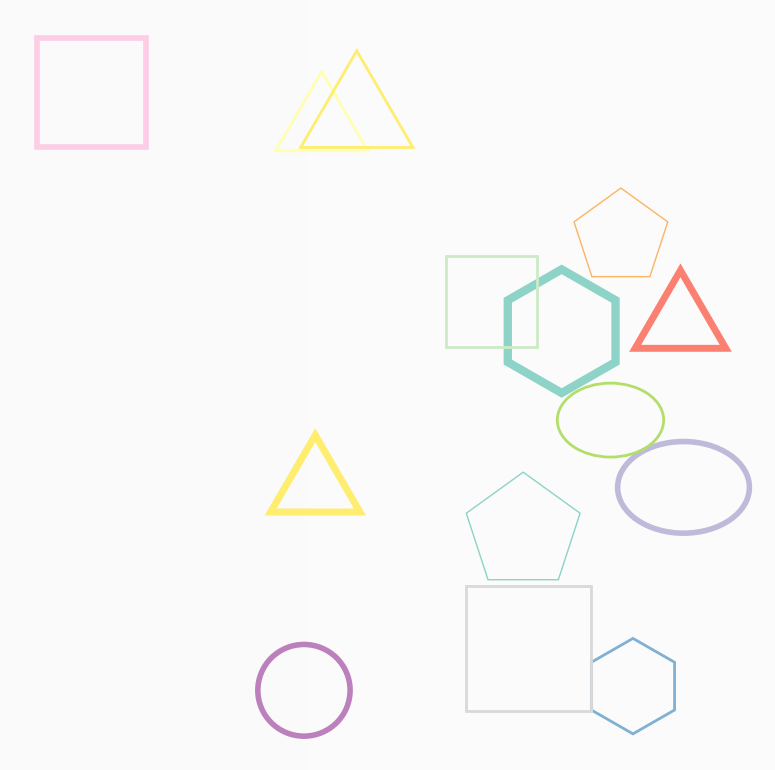[{"shape": "pentagon", "thickness": 0.5, "radius": 0.39, "center": [0.675, 0.31]}, {"shape": "hexagon", "thickness": 3, "radius": 0.4, "center": [0.725, 0.57]}, {"shape": "triangle", "thickness": 1, "radius": 0.34, "center": [0.415, 0.838]}, {"shape": "oval", "thickness": 2, "radius": 0.43, "center": [0.882, 0.367]}, {"shape": "triangle", "thickness": 2.5, "radius": 0.34, "center": [0.878, 0.581]}, {"shape": "hexagon", "thickness": 1, "radius": 0.31, "center": [0.817, 0.109]}, {"shape": "pentagon", "thickness": 0.5, "radius": 0.32, "center": [0.801, 0.692]}, {"shape": "oval", "thickness": 1, "radius": 0.34, "center": [0.788, 0.454]}, {"shape": "square", "thickness": 2, "radius": 0.35, "center": [0.118, 0.879]}, {"shape": "square", "thickness": 1, "radius": 0.41, "center": [0.682, 0.158]}, {"shape": "circle", "thickness": 2, "radius": 0.3, "center": [0.392, 0.104]}, {"shape": "square", "thickness": 1, "radius": 0.29, "center": [0.634, 0.609]}, {"shape": "triangle", "thickness": 2.5, "radius": 0.33, "center": [0.407, 0.368]}, {"shape": "triangle", "thickness": 1, "radius": 0.42, "center": [0.46, 0.85]}]